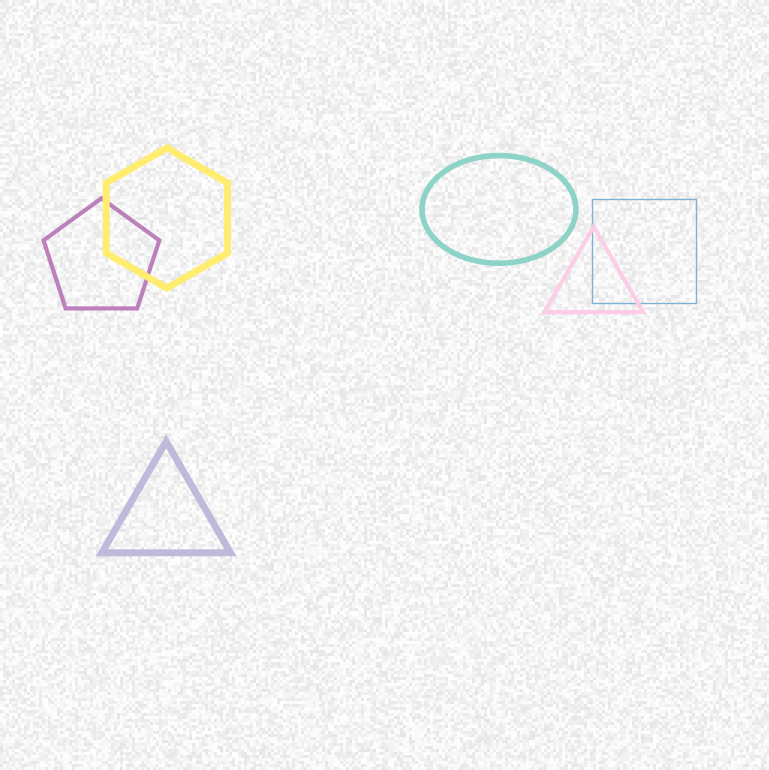[{"shape": "oval", "thickness": 2, "radius": 0.5, "center": [0.648, 0.728]}, {"shape": "triangle", "thickness": 2.5, "radius": 0.48, "center": [0.216, 0.33]}, {"shape": "square", "thickness": 0.5, "radius": 0.34, "center": [0.836, 0.674]}, {"shape": "triangle", "thickness": 1.5, "radius": 0.37, "center": [0.771, 0.632]}, {"shape": "pentagon", "thickness": 1.5, "radius": 0.4, "center": [0.132, 0.663]}, {"shape": "hexagon", "thickness": 2.5, "radius": 0.46, "center": [0.217, 0.717]}]